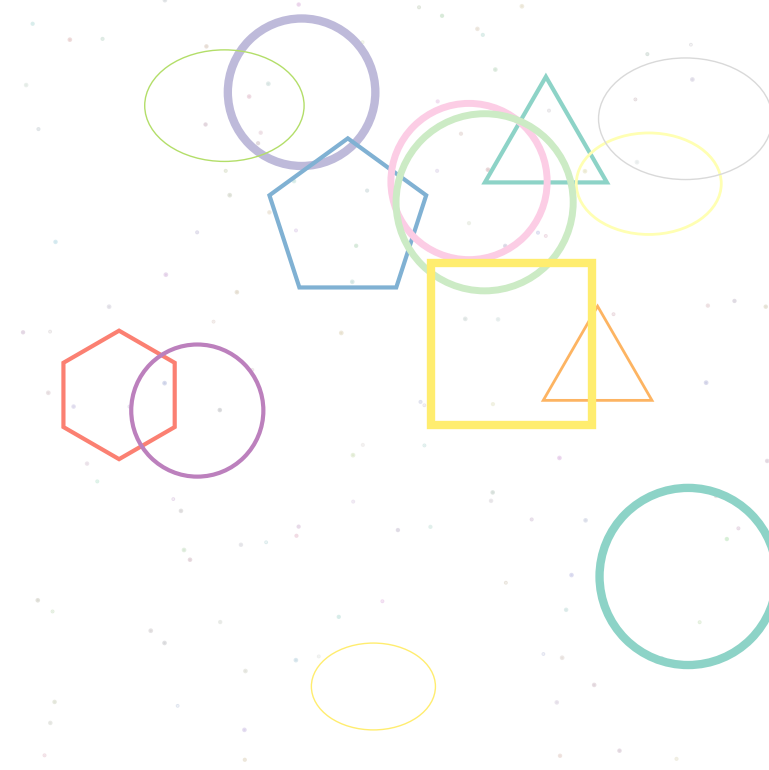[{"shape": "triangle", "thickness": 1.5, "radius": 0.46, "center": [0.709, 0.809]}, {"shape": "circle", "thickness": 3, "radius": 0.58, "center": [0.894, 0.251]}, {"shape": "oval", "thickness": 1, "radius": 0.47, "center": [0.843, 0.761]}, {"shape": "circle", "thickness": 3, "radius": 0.48, "center": [0.392, 0.88]}, {"shape": "hexagon", "thickness": 1.5, "radius": 0.42, "center": [0.155, 0.487]}, {"shape": "pentagon", "thickness": 1.5, "radius": 0.54, "center": [0.452, 0.713]}, {"shape": "triangle", "thickness": 1, "radius": 0.41, "center": [0.776, 0.521]}, {"shape": "oval", "thickness": 0.5, "radius": 0.52, "center": [0.291, 0.863]}, {"shape": "circle", "thickness": 2.5, "radius": 0.51, "center": [0.609, 0.764]}, {"shape": "oval", "thickness": 0.5, "radius": 0.56, "center": [0.89, 0.846]}, {"shape": "circle", "thickness": 1.5, "radius": 0.43, "center": [0.256, 0.467]}, {"shape": "circle", "thickness": 2.5, "radius": 0.58, "center": [0.629, 0.737]}, {"shape": "square", "thickness": 3, "radius": 0.52, "center": [0.665, 0.553]}, {"shape": "oval", "thickness": 0.5, "radius": 0.4, "center": [0.485, 0.108]}]